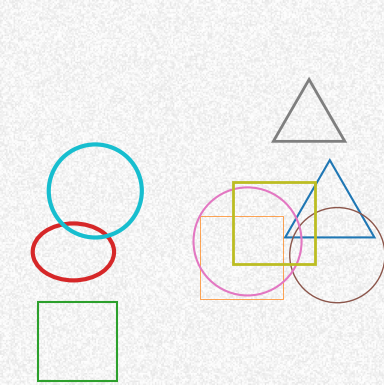[{"shape": "triangle", "thickness": 1.5, "radius": 0.67, "center": [0.857, 0.45]}, {"shape": "square", "thickness": 0.5, "radius": 0.54, "center": [0.628, 0.33]}, {"shape": "square", "thickness": 1.5, "radius": 0.51, "center": [0.201, 0.112]}, {"shape": "oval", "thickness": 3, "radius": 0.53, "center": [0.191, 0.346]}, {"shape": "circle", "thickness": 1, "radius": 0.62, "center": [0.876, 0.337]}, {"shape": "circle", "thickness": 1.5, "radius": 0.7, "center": [0.643, 0.373]}, {"shape": "triangle", "thickness": 2, "radius": 0.54, "center": [0.803, 0.686]}, {"shape": "square", "thickness": 2, "radius": 0.53, "center": [0.712, 0.421]}, {"shape": "circle", "thickness": 3, "radius": 0.6, "center": [0.248, 0.504]}]